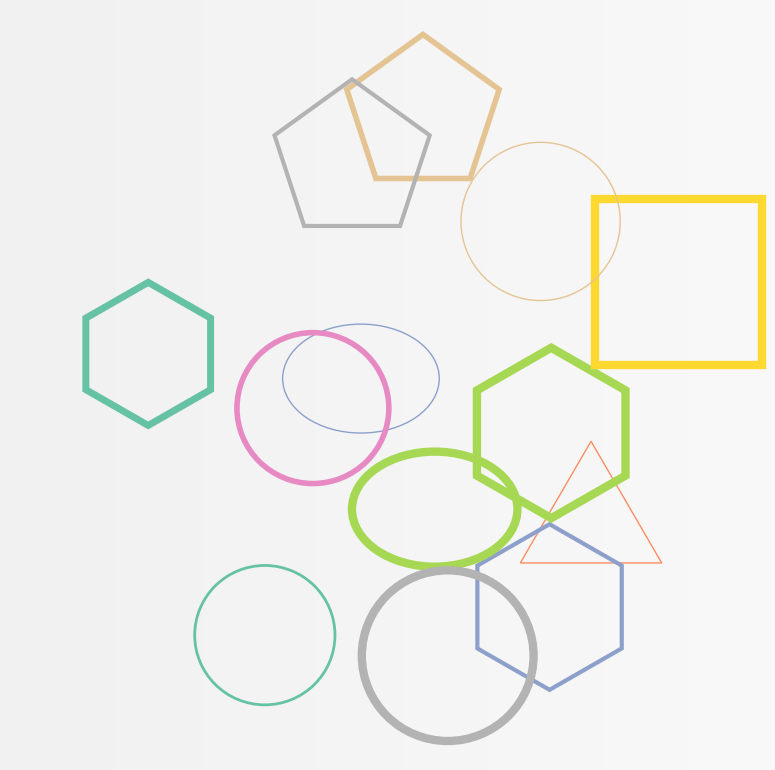[{"shape": "hexagon", "thickness": 2.5, "radius": 0.46, "center": [0.191, 0.54]}, {"shape": "circle", "thickness": 1, "radius": 0.45, "center": [0.342, 0.175]}, {"shape": "triangle", "thickness": 0.5, "radius": 0.53, "center": [0.763, 0.322]}, {"shape": "oval", "thickness": 0.5, "radius": 0.51, "center": [0.466, 0.508]}, {"shape": "hexagon", "thickness": 1.5, "radius": 0.54, "center": [0.709, 0.212]}, {"shape": "circle", "thickness": 2, "radius": 0.49, "center": [0.404, 0.47]}, {"shape": "hexagon", "thickness": 3, "radius": 0.55, "center": [0.711, 0.438]}, {"shape": "oval", "thickness": 3, "radius": 0.53, "center": [0.561, 0.339]}, {"shape": "square", "thickness": 3, "radius": 0.54, "center": [0.875, 0.634]}, {"shape": "circle", "thickness": 0.5, "radius": 0.51, "center": [0.698, 0.712]}, {"shape": "pentagon", "thickness": 2, "radius": 0.52, "center": [0.546, 0.852]}, {"shape": "circle", "thickness": 3, "radius": 0.55, "center": [0.578, 0.148]}, {"shape": "pentagon", "thickness": 1.5, "radius": 0.53, "center": [0.454, 0.792]}]